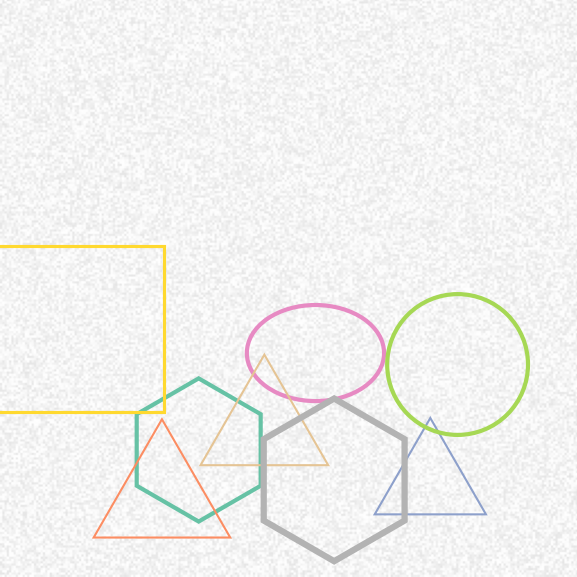[{"shape": "hexagon", "thickness": 2, "radius": 0.62, "center": [0.344, 0.22]}, {"shape": "triangle", "thickness": 1, "radius": 0.68, "center": [0.28, 0.137]}, {"shape": "triangle", "thickness": 1, "radius": 0.56, "center": [0.745, 0.164]}, {"shape": "oval", "thickness": 2, "radius": 0.59, "center": [0.546, 0.388]}, {"shape": "circle", "thickness": 2, "radius": 0.61, "center": [0.792, 0.368]}, {"shape": "square", "thickness": 1.5, "radius": 0.72, "center": [0.141, 0.429]}, {"shape": "triangle", "thickness": 1, "radius": 0.64, "center": [0.458, 0.257]}, {"shape": "hexagon", "thickness": 3, "radius": 0.7, "center": [0.579, 0.168]}]